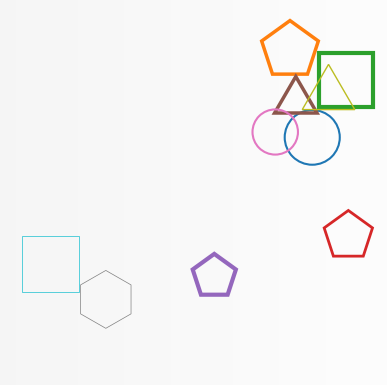[{"shape": "circle", "thickness": 1.5, "radius": 0.36, "center": [0.806, 0.643]}, {"shape": "pentagon", "thickness": 2.5, "radius": 0.38, "center": [0.748, 0.87]}, {"shape": "square", "thickness": 3, "radius": 0.35, "center": [0.892, 0.793]}, {"shape": "pentagon", "thickness": 2, "radius": 0.33, "center": [0.899, 0.388]}, {"shape": "pentagon", "thickness": 3, "radius": 0.29, "center": [0.553, 0.282]}, {"shape": "triangle", "thickness": 2.5, "radius": 0.32, "center": [0.763, 0.738]}, {"shape": "circle", "thickness": 1.5, "radius": 0.29, "center": [0.71, 0.657]}, {"shape": "hexagon", "thickness": 0.5, "radius": 0.38, "center": [0.273, 0.222]}, {"shape": "triangle", "thickness": 1, "radius": 0.39, "center": [0.848, 0.754]}, {"shape": "square", "thickness": 0.5, "radius": 0.36, "center": [0.131, 0.315]}]